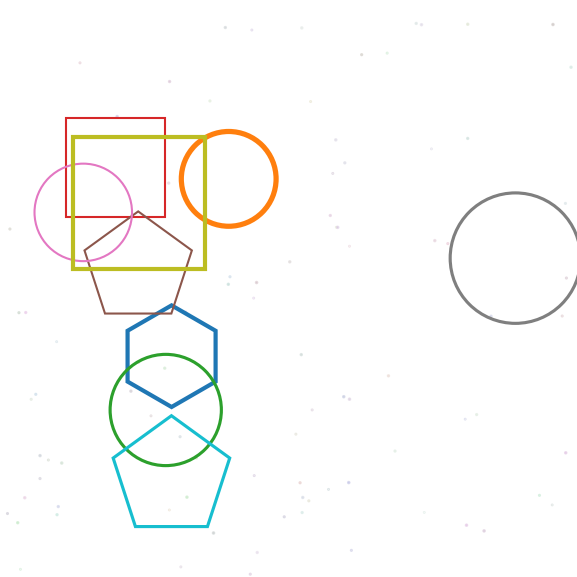[{"shape": "hexagon", "thickness": 2, "radius": 0.44, "center": [0.297, 0.382]}, {"shape": "circle", "thickness": 2.5, "radius": 0.41, "center": [0.396, 0.689]}, {"shape": "circle", "thickness": 1.5, "radius": 0.48, "center": [0.287, 0.289]}, {"shape": "square", "thickness": 1, "radius": 0.43, "center": [0.2, 0.708]}, {"shape": "pentagon", "thickness": 1, "radius": 0.49, "center": [0.239, 0.535]}, {"shape": "circle", "thickness": 1, "radius": 0.42, "center": [0.144, 0.631]}, {"shape": "circle", "thickness": 1.5, "radius": 0.56, "center": [0.892, 0.552]}, {"shape": "square", "thickness": 2, "radius": 0.57, "center": [0.24, 0.647]}, {"shape": "pentagon", "thickness": 1.5, "radius": 0.53, "center": [0.297, 0.173]}]